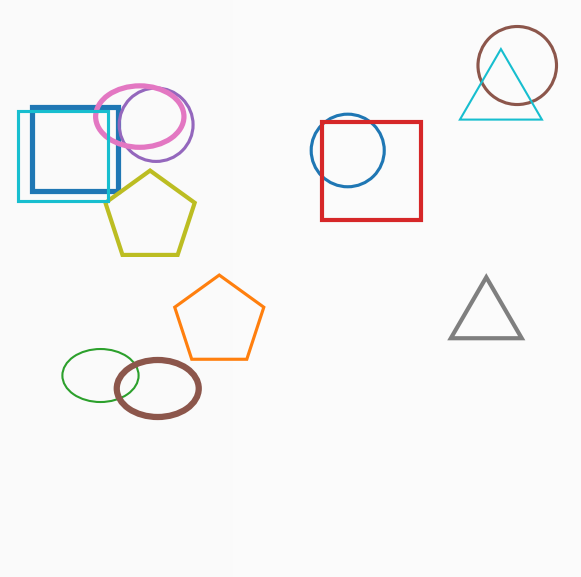[{"shape": "circle", "thickness": 1.5, "radius": 0.31, "center": [0.598, 0.739]}, {"shape": "square", "thickness": 2.5, "radius": 0.37, "center": [0.129, 0.741]}, {"shape": "pentagon", "thickness": 1.5, "radius": 0.4, "center": [0.377, 0.442]}, {"shape": "oval", "thickness": 1, "radius": 0.33, "center": [0.173, 0.349]}, {"shape": "square", "thickness": 2, "radius": 0.43, "center": [0.639, 0.703]}, {"shape": "circle", "thickness": 1.5, "radius": 0.32, "center": [0.269, 0.783]}, {"shape": "circle", "thickness": 1.5, "radius": 0.34, "center": [0.89, 0.886]}, {"shape": "oval", "thickness": 3, "radius": 0.35, "center": [0.271, 0.326]}, {"shape": "oval", "thickness": 2.5, "radius": 0.38, "center": [0.241, 0.797]}, {"shape": "triangle", "thickness": 2, "radius": 0.35, "center": [0.837, 0.449]}, {"shape": "pentagon", "thickness": 2, "radius": 0.4, "center": [0.258, 0.623]}, {"shape": "triangle", "thickness": 1, "radius": 0.41, "center": [0.862, 0.833]}, {"shape": "square", "thickness": 1.5, "radius": 0.39, "center": [0.108, 0.729]}]